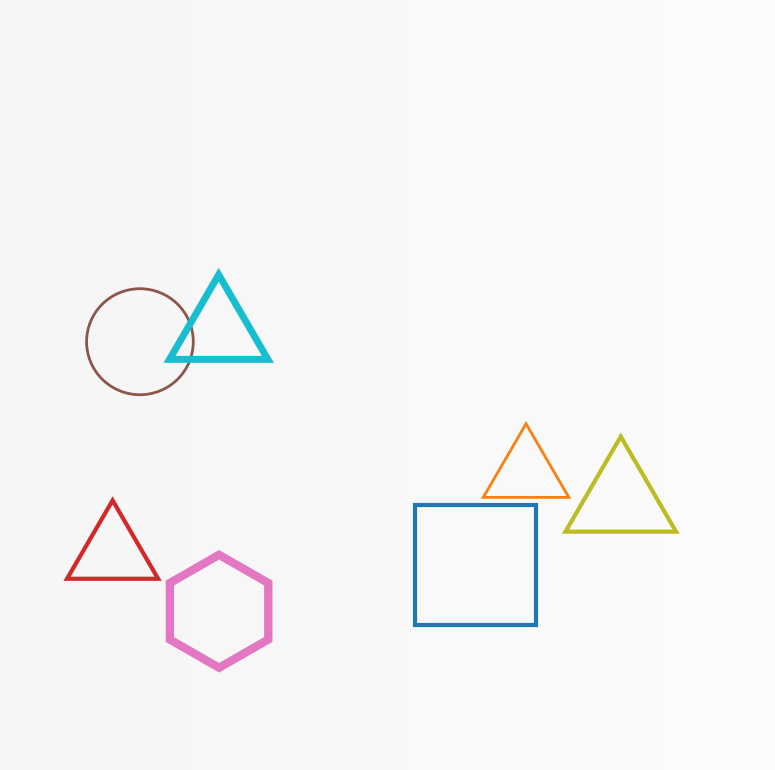[{"shape": "square", "thickness": 1.5, "radius": 0.39, "center": [0.614, 0.266]}, {"shape": "triangle", "thickness": 1, "radius": 0.32, "center": [0.679, 0.386]}, {"shape": "triangle", "thickness": 1.5, "radius": 0.34, "center": [0.145, 0.282]}, {"shape": "circle", "thickness": 1, "radius": 0.34, "center": [0.181, 0.556]}, {"shape": "hexagon", "thickness": 3, "radius": 0.37, "center": [0.283, 0.206]}, {"shape": "triangle", "thickness": 1.5, "radius": 0.41, "center": [0.801, 0.351]}, {"shape": "triangle", "thickness": 2.5, "radius": 0.37, "center": [0.282, 0.57]}]